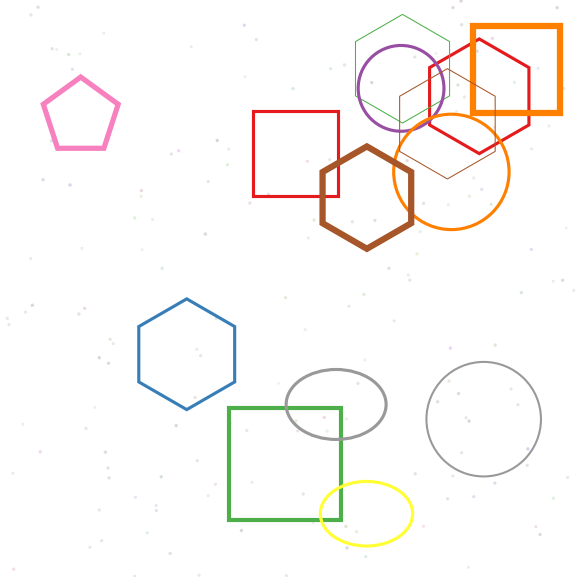[{"shape": "hexagon", "thickness": 1.5, "radius": 0.5, "center": [0.83, 0.832]}, {"shape": "square", "thickness": 1.5, "radius": 0.37, "center": [0.512, 0.733]}, {"shape": "hexagon", "thickness": 1.5, "radius": 0.48, "center": [0.323, 0.386]}, {"shape": "square", "thickness": 2, "radius": 0.48, "center": [0.494, 0.196]}, {"shape": "hexagon", "thickness": 0.5, "radius": 0.47, "center": [0.697, 0.88]}, {"shape": "circle", "thickness": 1.5, "radius": 0.37, "center": [0.695, 0.846]}, {"shape": "circle", "thickness": 1.5, "radius": 0.5, "center": [0.782, 0.701]}, {"shape": "square", "thickness": 3, "radius": 0.38, "center": [0.895, 0.879]}, {"shape": "oval", "thickness": 1.5, "radius": 0.4, "center": [0.635, 0.11]}, {"shape": "hexagon", "thickness": 0.5, "radius": 0.48, "center": [0.775, 0.785]}, {"shape": "hexagon", "thickness": 3, "radius": 0.44, "center": [0.635, 0.657]}, {"shape": "pentagon", "thickness": 2.5, "radius": 0.34, "center": [0.14, 0.798]}, {"shape": "oval", "thickness": 1.5, "radius": 0.43, "center": [0.582, 0.299]}, {"shape": "circle", "thickness": 1, "radius": 0.5, "center": [0.838, 0.273]}]